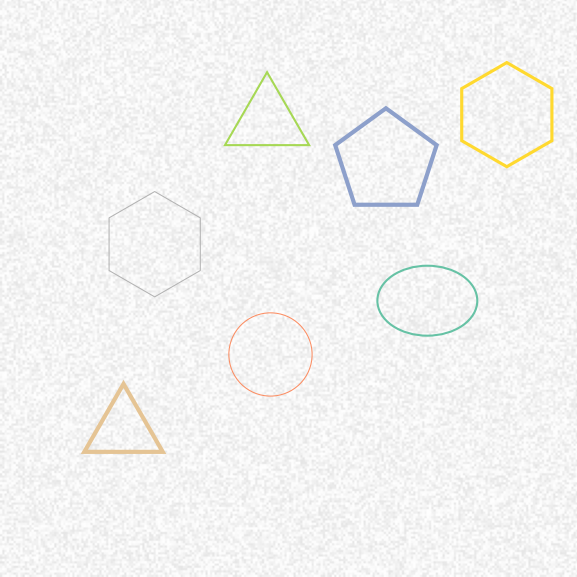[{"shape": "oval", "thickness": 1, "radius": 0.43, "center": [0.74, 0.478]}, {"shape": "circle", "thickness": 0.5, "radius": 0.36, "center": [0.468, 0.385]}, {"shape": "pentagon", "thickness": 2, "radius": 0.46, "center": [0.668, 0.719]}, {"shape": "triangle", "thickness": 1, "radius": 0.42, "center": [0.462, 0.79]}, {"shape": "hexagon", "thickness": 1.5, "radius": 0.45, "center": [0.878, 0.801]}, {"shape": "triangle", "thickness": 2, "radius": 0.39, "center": [0.214, 0.256]}, {"shape": "hexagon", "thickness": 0.5, "radius": 0.46, "center": [0.268, 0.576]}]